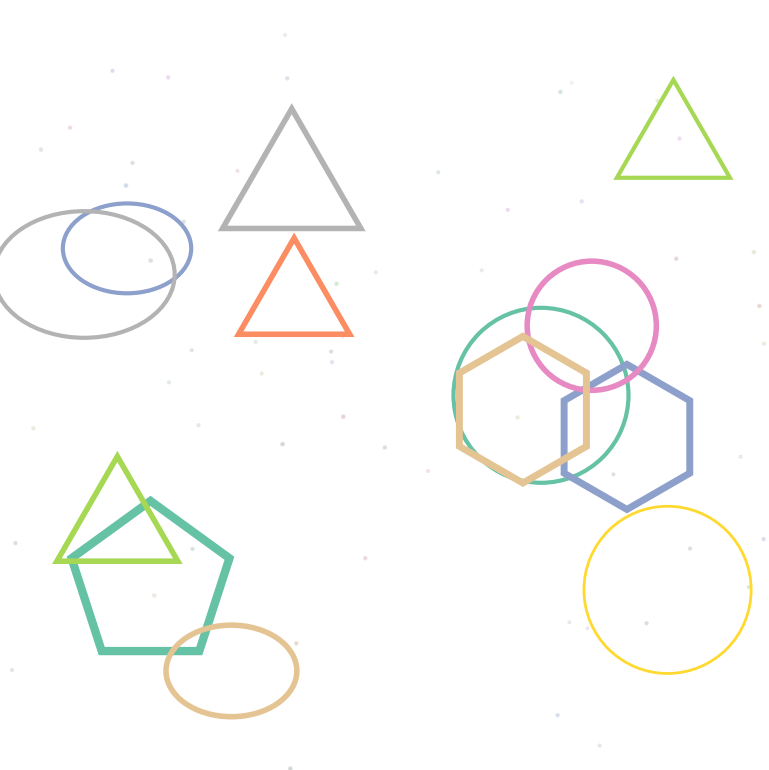[{"shape": "circle", "thickness": 1.5, "radius": 0.57, "center": [0.703, 0.487]}, {"shape": "pentagon", "thickness": 3, "radius": 0.54, "center": [0.195, 0.242]}, {"shape": "triangle", "thickness": 2, "radius": 0.42, "center": [0.382, 0.608]}, {"shape": "hexagon", "thickness": 2.5, "radius": 0.47, "center": [0.814, 0.433]}, {"shape": "oval", "thickness": 1.5, "radius": 0.42, "center": [0.165, 0.677]}, {"shape": "circle", "thickness": 2, "radius": 0.42, "center": [0.769, 0.577]}, {"shape": "triangle", "thickness": 2, "radius": 0.45, "center": [0.152, 0.317]}, {"shape": "triangle", "thickness": 1.5, "radius": 0.42, "center": [0.875, 0.812]}, {"shape": "circle", "thickness": 1, "radius": 0.54, "center": [0.867, 0.234]}, {"shape": "oval", "thickness": 2, "radius": 0.42, "center": [0.301, 0.129]}, {"shape": "hexagon", "thickness": 2.5, "radius": 0.48, "center": [0.679, 0.468]}, {"shape": "oval", "thickness": 1.5, "radius": 0.59, "center": [0.109, 0.644]}, {"shape": "triangle", "thickness": 2, "radius": 0.52, "center": [0.379, 0.755]}]